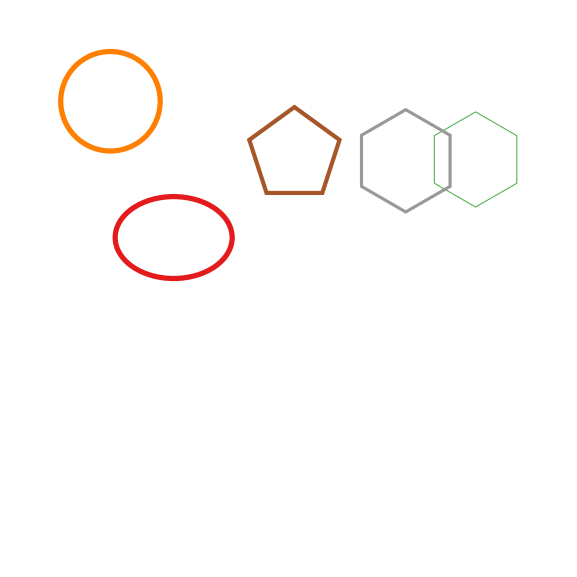[{"shape": "oval", "thickness": 2.5, "radius": 0.51, "center": [0.301, 0.588]}, {"shape": "hexagon", "thickness": 0.5, "radius": 0.41, "center": [0.824, 0.723]}, {"shape": "circle", "thickness": 2.5, "radius": 0.43, "center": [0.191, 0.824]}, {"shape": "pentagon", "thickness": 2, "radius": 0.41, "center": [0.51, 0.732]}, {"shape": "hexagon", "thickness": 1.5, "radius": 0.44, "center": [0.703, 0.721]}]